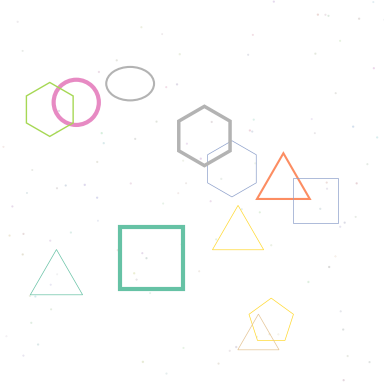[{"shape": "triangle", "thickness": 0.5, "radius": 0.39, "center": [0.147, 0.274]}, {"shape": "square", "thickness": 3, "radius": 0.4, "center": [0.394, 0.33]}, {"shape": "triangle", "thickness": 1.5, "radius": 0.4, "center": [0.736, 0.523]}, {"shape": "square", "thickness": 0.5, "radius": 0.29, "center": [0.821, 0.479]}, {"shape": "hexagon", "thickness": 0.5, "radius": 0.36, "center": [0.602, 0.562]}, {"shape": "circle", "thickness": 3, "radius": 0.29, "center": [0.198, 0.734]}, {"shape": "hexagon", "thickness": 1, "radius": 0.35, "center": [0.129, 0.716]}, {"shape": "triangle", "thickness": 0.5, "radius": 0.38, "center": [0.618, 0.39]}, {"shape": "pentagon", "thickness": 0.5, "radius": 0.3, "center": [0.704, 0.165]}, {"shape": "triangle", "thickness": 0.5, "radius": 0.31, "center": [0.671, 0.122]}, {"shape": "oval", "thickness": 1.5, "radius": 0.31, "center": [0.338, 0.783]}, {"shape": "hexagon", "thickness": 2.5, "radius": 0.38, "center": [0.531, 0.647]}]